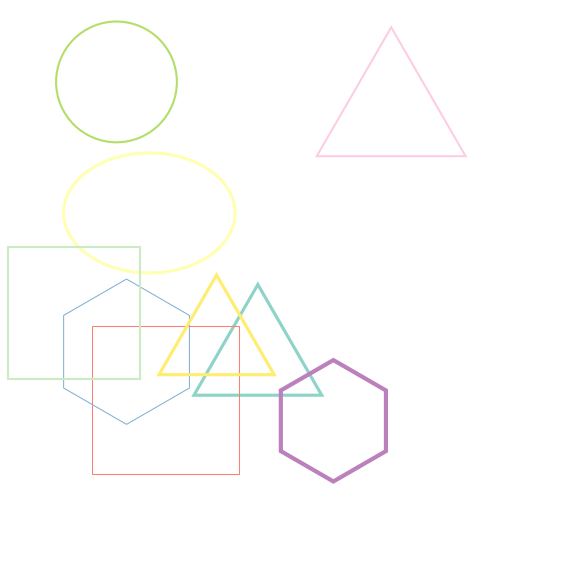[{"shape": "triangle", "thickness": 1.5, "radius": 0.64, "center": [0.446, 0.379]}, {"shape": "oval", "thickness": 1.5, "radius": 0.74, "center": [0.259, 0.63]}, {"shape": "square", "thickness": 0.5, "radius": 0.64, "center": [0.287, 0.307]}, {"shape": "hexagon", "thickness": 0.5, "radius": 0.63, "center": [0.219, 0.39]}, {"shape": "circle", "thickness": 1, "radius": 0.52, "center": [0.202, 0.857]}, {"shape": "triangle", "thickness": 1, "radius": 0.74, "center": [0.677, 0.803]}, {"shape": "hexagon", "thickness": 2, "radius": 0.53, "center": [0.577, 0.271]}, {"shape": "square", "thickness": 1, "radius": 0.57, "center": [0.128, 0.458]}, {"shape": "triangle", "thickness": 1.5, "radius": 0.58, "center": [0.375, 0.408]}]